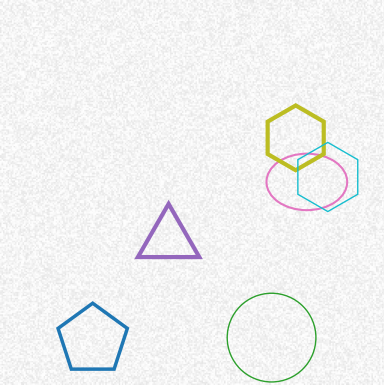[{"shape": "pentagon", "thickness": 2.5, "radius": 0.47, "center": [0.241, 0.118]}, {"shape": "circle", "thickness": 1, "radius": 0.58, "center": [0.705, 0.123]}, {"shape": "triangle", "thickness": 3, "radius": 0.46, "center": [0.438, 0.378]}, {"shape": "oval", "thickness": 1.5, "radius": 0.52, "center": [0.797, 0.527]}, {"shape": "hexagon", "thickness": 3, "radius": 0.42, "center": [0.768, 0.642]}, {"shape": "hexagon", "thickness": 1, "radius": 0.45, "center": [0.851, 0.54]}]